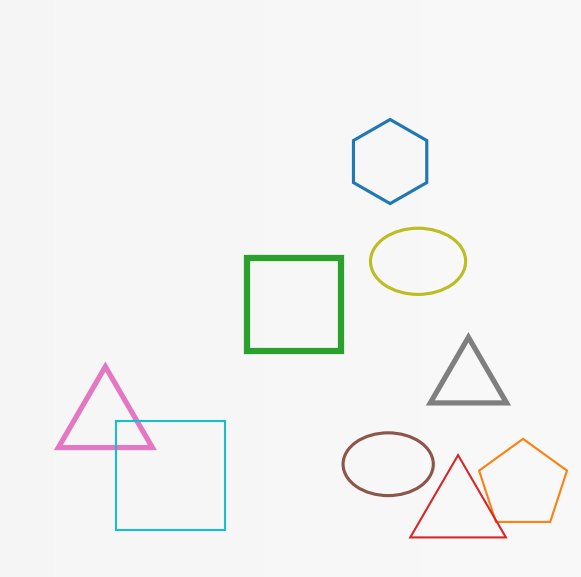[{"shape": "hexagon", "thickness": 1.5, "radius": 0.36, "center": [0.671, 0.719]}, {"shape": "pentagon", "thickness": 1, "radius": 0.4, "center": [0.9, 0.16]}, {"shape": "square", "thickness": 3, "radius": 0.4, "center": [0.506, 0.472]}, {"shape": "triangle", "thickness": 1, "radius": 0.48, "center": [0.788, 0.116]}, {"shape": "oval", "thickness": 1.5, "radius": 0.39, "center": [0.668, 0.195]}, {"shape": "triangle", "thickness": 2.5, "radius": 0.47, "center": [0.181, 0.271]}, {"shape": "triangle", "thickness": 2.5, "radius": 0.38, "center": [0.806, 0.339]}, {"shape": "oval", "thickness": 1.5, "radius": 0.41, "center": [0.719, 0.547]}, {"shape": "square", "thickness": 1, "radius": 0.47, "center": [0.293, 0.175]}]